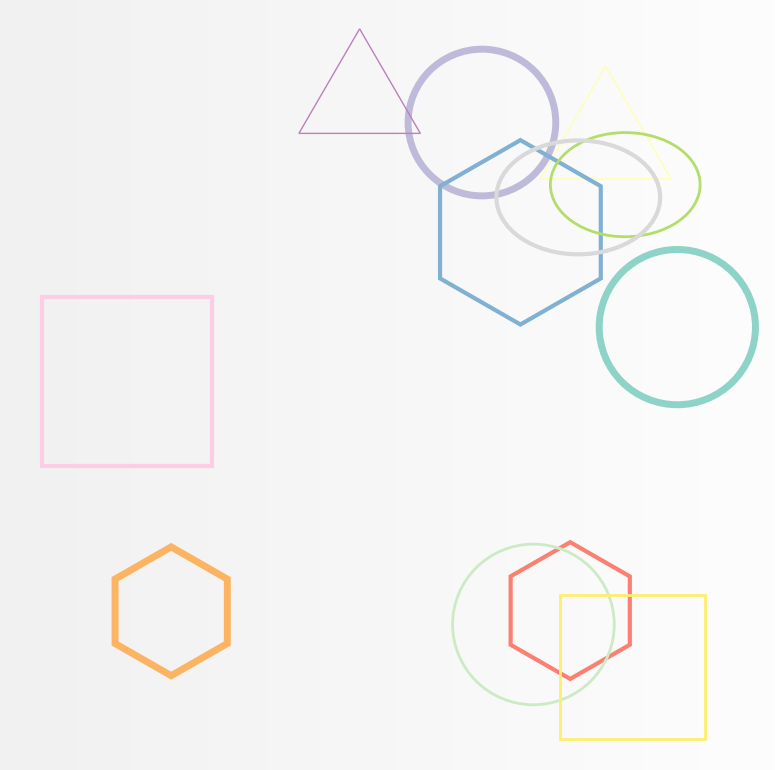[{"shape": "circle", "thickness": 2.5, "radius": 0.5, "center": [0.874, 0.575]}, {"shape": "triangle", "thickness": 0.5, "radius": 0.49, "center": [0.781, 0.816]}, {"shape": "circle", "thickness": 2.5, "radius": 0.48, "center": [0.622, 0.841]}, {"shape": "hexagon", "thickness": 1.5, "radius": 0.44, "center": [0.736, 0.207]}, {"shape": "hexagon", "thickness": 1.5, "radius": 0.6, "center": [0.672, 0.698]}, {"shape": "hexagon", "thickness": 2.5, "radius": 0.42, "center": [0.221, 0.206]}, {"shape": "oval", "thickness": 1, "radius": 0.48, "center": [0.807, 0.76]}, {"shape": "square", "thickness": 1.5, "radius": 0.55, "center": [0.164, 0.504]}, {"shape": "oval", "thickness": 1.5, "radius": 0.53, "center": [0.746, 0.744]}, {"shape": "triangle", "thickness": 0.5, "radius": 0.45, "center": [0.464, 0.872]}, {"shape": "circle", "thickness": 1, "radius": 0.52, "center": [0.688, 0.189]}, {"shape": "square", "thickness": 1, "radius": 0.47, "center": [0.816, 0.134]}]